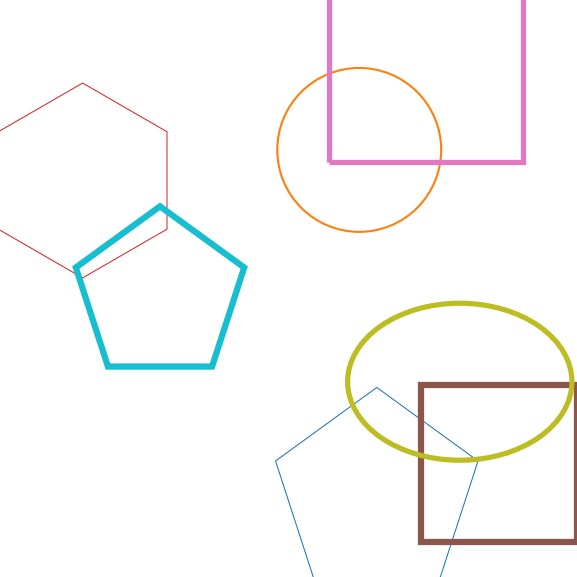[{"shape": "pentagon", "thickness": 0.5, "radius": 0.92, "center": [0.652, 0.144]}, {"shape": "circle", "thickness": 1, "radius": 0.71, "center": [0.622, 0.74]}, {"shape": "hexagon", "thickness": 0.5, "radius": 0.84, "center": [0.143, 0.687]}, {"shape": "square", "thickness": 3, "radius": 0.68, "center": [0.864, 0.197]}, {"shape": "square", "thickness": 2.5, "radius": 0.84, "center": [0.737, 0.887]}, {"shape": "oval", "thickness": 2.5, "radius": 0.97, "center": [0.796, 0.338]}, {"shape": "pentagon", "thickness": 3, "radius": 0.77, "center": [0.277, 0.488]}]